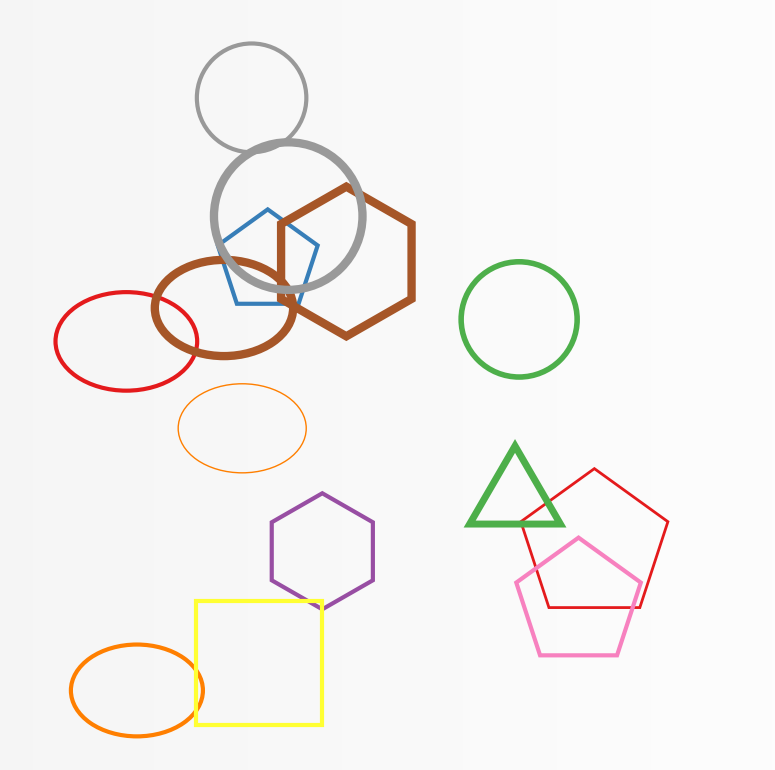[{"shape": "pentagon", "thickness": 1, "radius": 0.5, "center": [0.767, 0.292]}, {"shape": "oval", "thickness": 1.5, "radius": 0.46, "center": [0.163, 0.557]}, {"shape": "pentagon", "thickness": 1.5, "radius": 0.34, "center": [0.345, 0.66]}, {"shape": "triangle", "thickness": 2.5, "radius": 0.34, "center": [0.665, 0.353]}, {"shape": "circle", "thickness": 2, "radius": 0.37, "center": [0.67, 0.585]}, {"shape": "hexagon", "thickness": 1.5, "radius": 0.38, "center": [0.416, 0.284]}, {"shape": "oval", "thickness": 1.5, "radius": 0.43, "center": [0.177, 0.103]}, {"shape": "oval", "thickness": 0.5, "radius": 0.41, "center": [0.313, 0.444]}, {"shape": "square", "thickness": 1.5, "radius": 0.41, "center": [0.334, 0.139]}, {"shape": "hexagon", "thickness": 3, "radius": 0.49, "center": [0.447, 0.66]}, {"shape": "oval", "thickness": 3, "radius": 0.45, "center": [0.289, 0.6]}, {"shape": "pentagon", "thickness": 1.5, "radius": 0.42, "center": [0.747, 0.217]}, {"shape": "circle", "thickness": 3, "radius": 0.48, "center": [0.372, 0.719]}, {"shape": "circle", "thickness": 1.5, "radius": 0.35, "center": [0.325, 0.873]}]